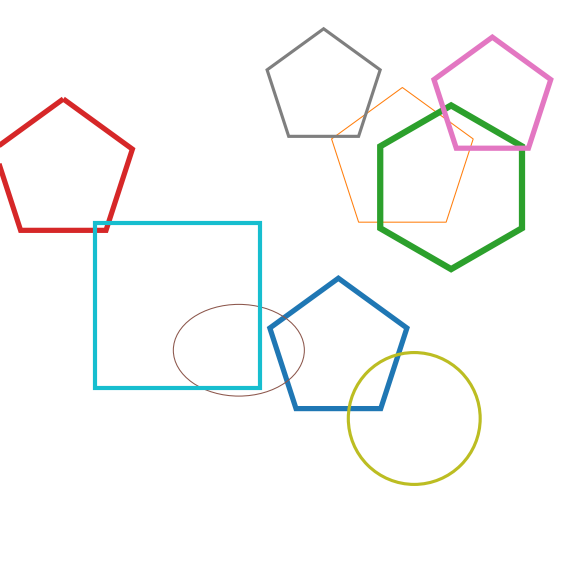[{"shape": "pentagon", "thickness": 2.5, "radius": 0.62, "center": [0.586, 0.393]}, {"shape": "pentagon", "thickness": 0.5, "radius": 0.64, "center": [0.697, 0.719]}, {"shape": "hexagon", "thickness": 3, "radius": 0.71, "center": [0.781, 0.675]}, {"shape": "pentagon", "thickness": 2.5, "radius": 0.63, "center": [0.11, 0.702]}, {"shape": "oval", "thickness": 0.5, "radius": 0.57, "center": [0.414, 0.393]}, {"shape": "pentagon", "thickness": 2.5, "radius": 0.53, "center": [0.853, 0.828]}, {"shape": "pentagon", "thickness": 1.5, "radius": 0.51, "center": [0.56, 0.846]}, {"shape": "circle", "thickness": 1.5, "radius": 0.57, "center": [0.717, 0.274]}, {"shape": "square", "thickness": 2, "radius": 0.71, "center": [0.307, 0.47]}]